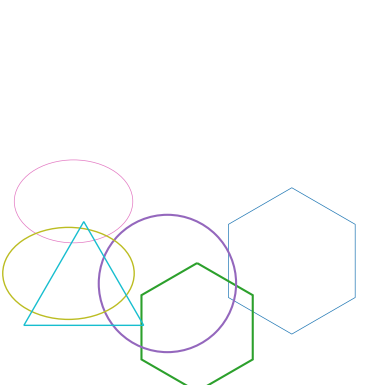[{"shape": "hexagon", "thickness": 0.5, "radius": 0.95, "center": [0.758, 0.322]}, {"shape": "hexagon", "thickness": 1.5, "radius": 0.83, "center": [0.512, 0.15]}, {"shape": "circle", "thickness": 1.5, "radius": 0.89, "center": [0.435, 0.264]}, {"shape": "oval", "thickness": 0.5, "radius": 0.77, "center": [0.191, 0.477]}, {"shape": "oval", "thickness": 1, "radius": 0.85, "center": [0.178, 0.29]}, {"shape": "triangle", "thickness": 1, "radius": 0.9, "center": [0.218, 0.245]}]